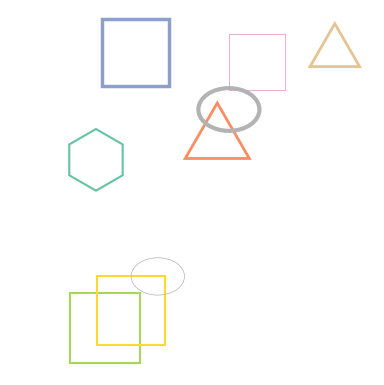[{"shape": "hexagon", "thickness": 1.5, "radius": 0.4, "center": [0.249, 0.585]}, {"shape": "triangle", "thickness": 2, "radius": 0.48, "center": [0.564, 0.636]}, {"shape": "square", "thickness": 2.5, "radius": 0.44, "center": [0.353, 0.864]}, {"shape": "square", "thickness": 0.5, "radius": 0.36, "center": [0.667, 0.84]}, {"shape": "square", "thickness": 1.5, "radius": 0.45, "center": [0.272, 0.148]}, {"shape": "square", "thickness": 1.5, "radius": 0.45, "center": [0.34, 0.193]}, {"shape": "triangle", "thickness": 2, "radius": 0.37, "center": [0.87, 0.864]}, {"shape": "oval", "thickness": 3, "radius": 0.4, "center": [0.595, 0.716]}, {"shape": "oval", "thickness": 0.5, "radius": 0.35, "center": [0.41, 0.282]}]